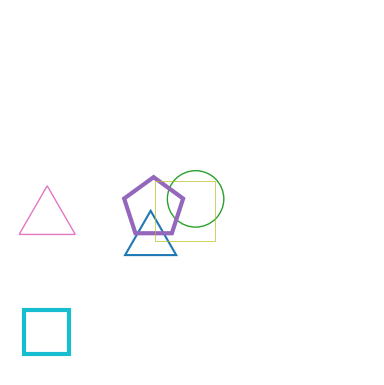[{"shape": "triangle", "thickness": 1.5, "radius": 0.38, "center": [0.391, 0.376]}, {"shape": "circle", "thickness": 1, "radius": 0.37, "center": [0.508, 0.483]}, {"shape": "pentagon", "thickness": 3, "radius": 0.4, "center": [0.399, 0.459]}, {"shape": "triangle", "thickness": 1, "radius": 0.42, "center": [0.123, 0.433]}, {"shape": "square", "thickness": 0.5, "radius": 0.39, "center": [0.481, 0.453]}, {"shape": "square", "thickness": 3, "radius": 0.29, "center": [0.12, 0.138]}]